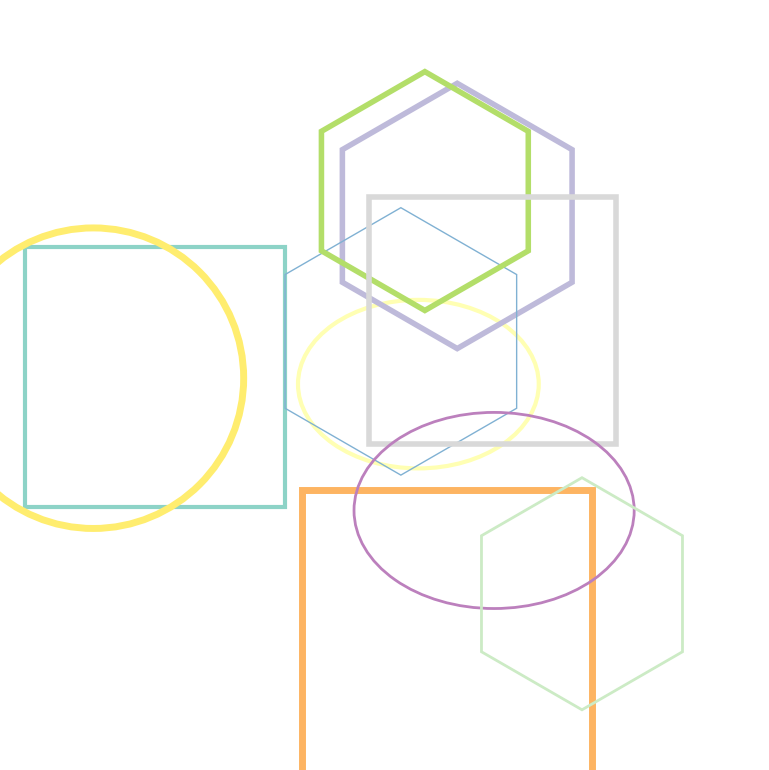[{"shape": "square", "thickness": 1.5, "radius": 0.85, "center": [0.201, 0.51]}, {"shape": "oval", "thickness": 1.5, "radius": 0.78, "center": [0.543, 0.501]}, {"shape": "hexagon", "thickness": 2, "radius": 0.86, "center": [0.594, 0.72]}, {"shape": "hexagon", "thickness": 0.5, "radius": 0.87, "center": [0.521, 0.557]}, {"shape": "square", "thickness": 2.5, "radius": 0.94, "center": [0.581, 0.174]}, {"shape": "hexagon", "thickness": 2, "radius": 0.78, "center": [0.552, 0.752]}, {"shape": "square", "thickness": 2, "radius": 0.8, "center": [0.64, 0.584]}, {"shape": "oval", "thickness": 1, "radius": 0.91, "center": [0.642, 0.337]}, {"shape": "hexagon", "thickness": 1, "radius": 0.75, "center": [0.756, 0.229]}, {"shape": "circle", "thickness": 2.5, "radius": 0.98, "center": [0.121, 0.509]}]